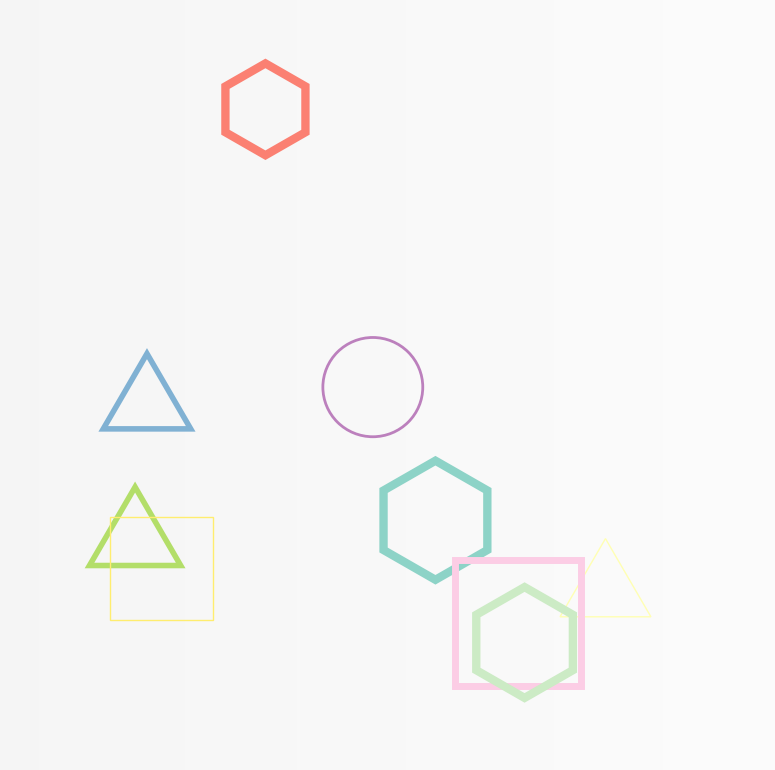[{"shape": "hexagon", "thickness": 3, "radius": 0.39, "center": [0.562, 0.324]}, {"shape": "triangle", "thickness": 0.5, "radius": 0.34, "center": [0.781, 0.233]}, {"shape": "hexagon", "thickness": 3, "radius": 0.3, "center": [0.342, 0.858]}, {"shape": "triangle", "thickness": 2, "radius": 0.33, "center": [0.19, 0.476]}, {"shape": "triangle", "thickness": 2, "radius": 0.34, "center": [0.174, 0.3]}, {"shape": "square", "thickness": 2.5, "radius": 0.41, "center": [0.668, 0.191]}, {"shape": "circle", "thickness": 1, "radius": 0.32, "center": [0.481, 0.497]}, {"shape": "hexagon", "thickness": 3, "radius": 0.36, "center": [0.677, 0.166]}, {"shape": "square", "thickness": 0.5, "radius": 0.33, "center": [0.208, 0.262]}]